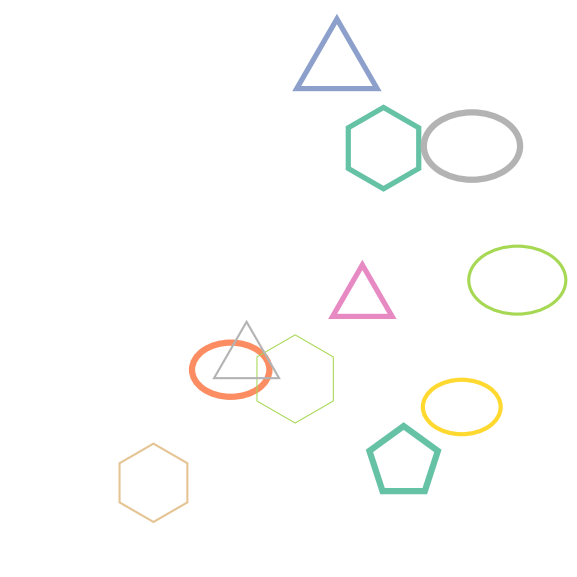[{"shape": "hexagon", "thickness": 2.5, "radius": 0.35, "center": [0.664, 0.743]}, {"shape": "pentagon", "thickness": 3, "radius": 0.31, "center": [0.699, 0.199]}, {"shape": "oval", "thickness": 3, "radius": 0.34, "center": [0.4, 0.359]}, {"shape": "triangle", "thickness": 2.5, "radius": 0.4, "center": [0.583, 0.886]}, {"shape": "triangle", "thickness": 2.5, "radius": 0.3, "center": [0.627, 0.481]}, {"shape": "hexagon", "thickness": 0.5, "radius": 0.38, "center": [0.511, 0.343]}, {"shape": "oval", "thickness": 1.5, "radius": 0.42, "center": [0.896, 0.514]}, {"shape": "oval", "thickness": 2, "radius": 0.34, "center": [0.8, 0.294]}, {"shape": "hexagon", "thickness": 1, "radius": 0.34, "center": [0.266, 0.163]}, {"shape": "triangle", "thickness": 1, "radius": 0.33, "center": [0.427, 0.377]}, {"shape": "oval", "thickness": 3, "radius": 0.42, "center": [0.817, 0.746]}]